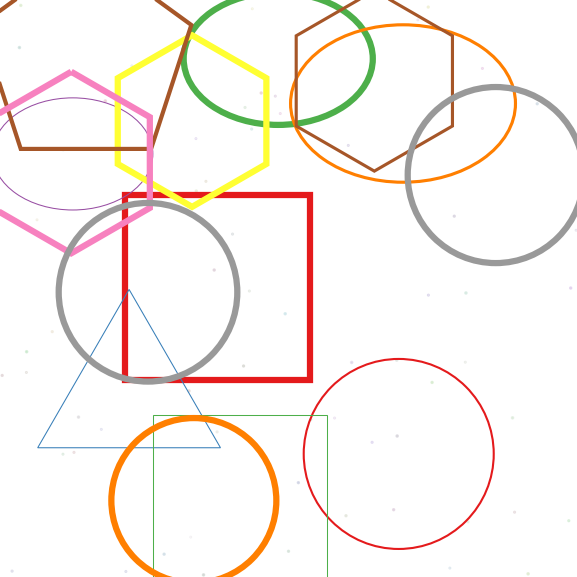[{"shape": "circle", "thickness": 1, "radius": 0.82, "center": [0.69, 0.213]}, {"shape": "square", "thickness": 3, "radius": 0.8, "center": [0.377, 0.502]}, {"shape": "triangle", "thickness": 0.5, "radius": 0.91, "center": [0.224, 0.315]}, {"shape": "oval", "thickness": 3, "radius": 0.82, "center": [0.482, 0.897]}, {"shape": "square", "thickness": 0.5, "radius": 0.75, "center": [0.416, 0.13]}, {"shape": "oval", "thickness": 0.5, "radius": 0.69, "center": [0.126, 0.733]}, {"shape": "oval", "thickness": 1.5, "radius": 0.97, "center": [0.698, 0.82]}, {"shape": "circle", "thickness": 3, "radius": 0.71, "center": [0.336, 0.132]}, {"shape": "hexagon", "thickness": 3, "radius": 0.74, "center": [0.333, 0.789]}, {"shape": "hexagon", "thickness": 1.5, "radius": 0.78, "center": [0.648, 0.859]}, {"shape": "pentagon", "thickness": 2, "radius": 0.96, "center": [0.149, 0.897]}, {"shape": "hexagon", "thickness": 3, "radius": 0.79, "center": [0.123, 0.718]}, {"shape": "circle", "thickness": 3, "radius": 0.76, "center": [0.858, 0.696]}, {"shape": "circle", "thickness": 3, "radius": 0.77, "center": [0.256, 0.493]}]